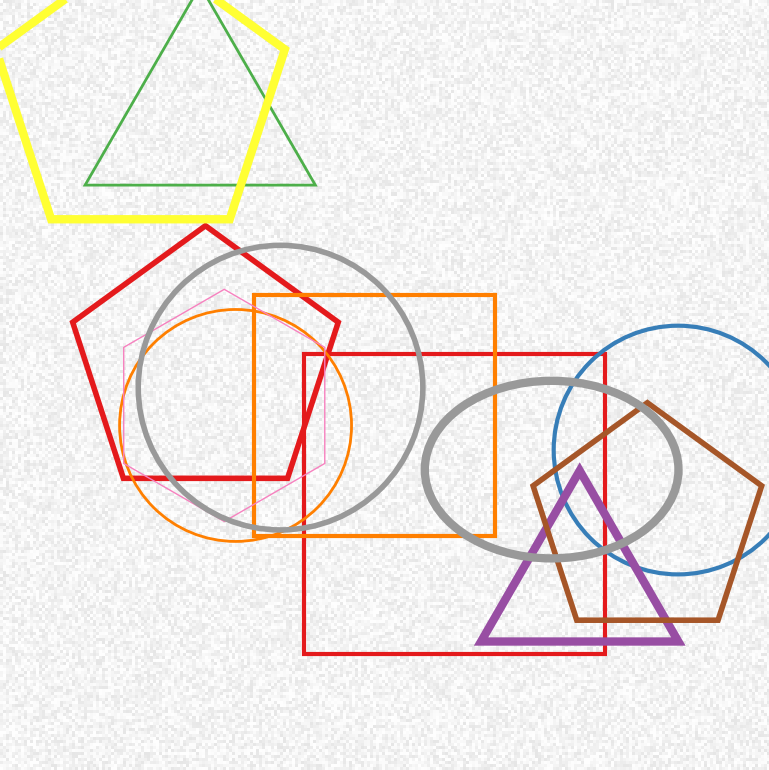[{"shape": "square", "thickness": 1.5, "radius": 0.98, "center": [0.59, 0.345]}, {"shape": "pentagon", "thickness": 2, "radius": 0.91, "center": [0.267, 0.526]}, {"shape": "circle", "thickness": 1.5, "radius": 0.81, "center": [0.881, 0.416]}, {"shape": "triangle", "thickness": 1, "radius": 0.86, "center": [0.26, 0.846]}, {"shape": "triangle", "thickness": 3, "radius": 0.74, "center": [0.753, 0.241]}, {"shape": "square", "thickness": 1.5, "radius": 0.78, "center": [0.487, 0.461]}, {"shape": "circle", "thickness": 1, "radius": 0.75, "center": [0.306, 0.447]}, {"shape": "pentagon", "thickness": 3, "radius": 0.99, "center": [0.182, 0.875]}, {"shape": "pentagon", "thickness": 2, "radius": 0.78, "center": [0.841, 0.321]}, {"shape": "hexagon", "thickness": 0.5, "radius": 0.75, "center": [0.291, 0.473]}, {"shape": "oval", "thickness": 3, "radius": 0.82, "center": [0.716, 0.39]}, {"shape": "circle", "thickness": 2, "radius": 0.92, "center": [0.364, 0.497]}]